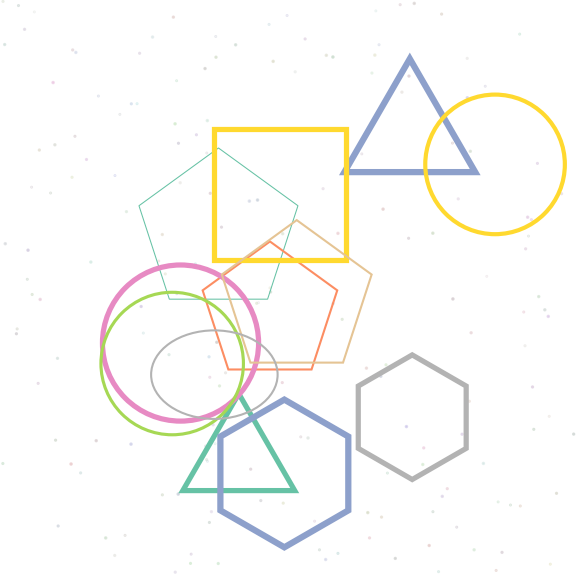[{"shape": "pentagon", "thickness": 0.5, "radius": 0.72, "center": [0.378, 0.598]}, {"shape": "triangle", "thickness": 2.5, "radius": 0.56, "center": [0.413, 0.206]}, {"shape": "pentagon", "thickness": 1, "radius": 0.61, "center": [0.467, 0.458]}, {"shape": "hexagon", "thickness": 3, "radius": 0.64, "center": [0.492, 0.179]}, {"shape": "triangle", "thickness": 3, "radius": 0.65, "center": [0.71, 0.766]}, {"shape": "circle", "thickness": 2.5, "radius": 0.68, "center": [0.313, 0.405]}, {"shape": "circle", "thickness": 1.5, "radius": 0.62, "center": [0.298, 0.37]}, {"shape": "circle", "thickness": 2, "radius": 0.6, "center": [0.857, 0.714]}, {"shape": "square", "thickness": 2.5, "radius": 0.57, "center": [0.485, 0.662]}, {"shape": "pentagon", "thickness": 1, "radius": 0.68, "center": [0.514, 0.482]}, {"shape": "oval", "thickness": 1, "radius": 0.55, "center": [0.371, 0.35]}, {"shape": "hexagon", "thickness": 2.5, "radius": 0.54, "center": [0.714, 0.277]}]